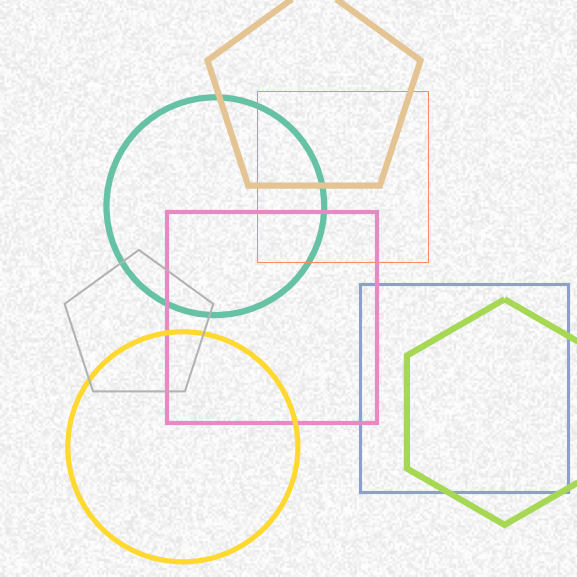[{"shape": "circle", "thickness": 3, "radius": 0.94, "center": [0.373, 0.642]}, {"shape": "square", "thickness": 0.5, "radius": 0.74, "center": [0.593, 0.693]}, {"shape": "square", "thickness": 1.5, "radius": 0.9, "center": [0.803, 0.327]}, {"shape": "square", "thickness": 2, "radius": 0.91, "center": [0.471, 0.45]}, {"shape": "hexagon", "thickness": 3, "radius": 0.98, "center": [0.874, 0.286]}, {"shape": "circle", "thickness": 2.5, "radius": 1.0, "center": [0.317, 0.225]}, {"shape": "pentagon", "thickness": 3, "radius": 0.97, "center": [0.544, 0.835]}, {"shape": "pentagon", "thickness": 1, "radius": 0.68, "center": [0.241, 0.431]}]